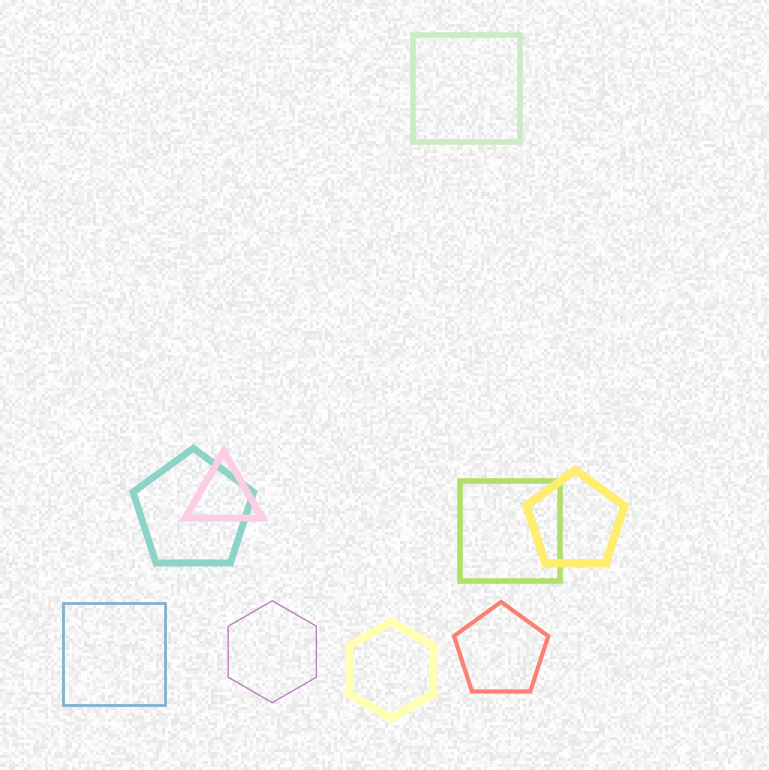[{"shape": "pentagon", "thickness": 2.5, "radius": 0.41, "center": [0.251, 0.335]}, {"shape": "hexagon", "thickness": 3, "radius": 0.31, "center": [0.508, 0.13]}, {"shape": "pentagon", "thickness": 1.5, "radius": 0.32, "center": [0.651, 0.154]}, {"shape": "square", "thickness": 1, "radius": 0.33, "center": [0.148, 0.15]}, {"shape": "square", "thickness": 2, "radius": 0.33, "center": [0.662, 0.31]}, {"shape": "triangle", "thickness": 2.5, "radius": 0.29, "center": [0.29, 0.356]}, {"shape": "hexagon", "thickness": 0.5, "radius": 0.33, "center": [0.354, 0.154]}, {"shape": "square", "thickness": 2, "radius": 0.35, "center": [0.606, 0.885]}, {"shape": "pentagon", "thickness": 3, "radius": 0.33, "center": [0.747, 0.323]}]